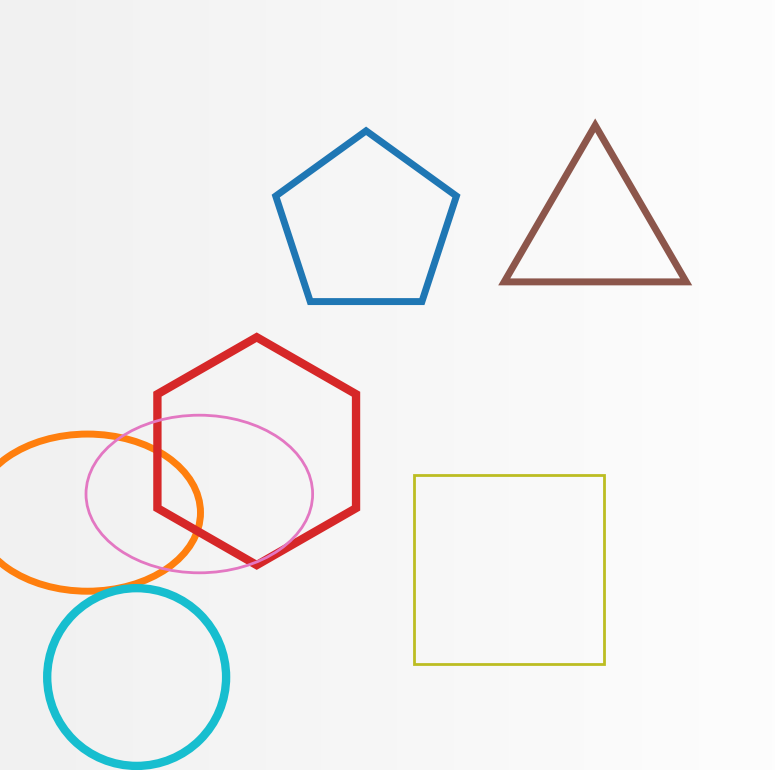[{"shape": "pentagon", "thickness": 2.5, "radius": 0.61, "center": [0.472, 0.707]}, {"shape": "oval", "thickness": 2.5, "radius": 0.73, "center": [0.113, 0.334]}, {"shape": "hexagon", "thickness": 3, "radius": 0.74, "center": [0.331, 0.414]}, {"shape": "triangle", "thickness": 2.5, "radius": 0.68, "center": [0.768, 0.702]}, {"shape": "oval", "thickness": 1, "radius": 0.73, "center": [0.257, 0.358]}, {"shape": "square", "thickness": 1, "radius": 0.61, "center": [0.657, 0.26]}, {"shape": "circle", "thickness": 3, "radius": 0.58, "center": [0.176, 0.121]}]